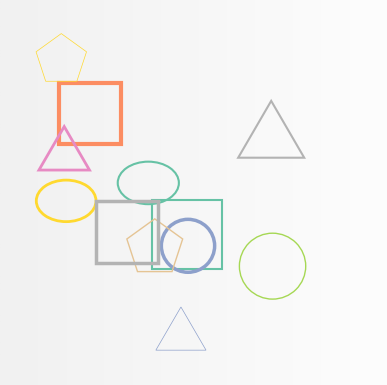[{"shape": "square", "thickness": 1.5, "radius": 0.45, "center": [0.483, 0.391]}, {"shape": "oval", "thickness": 1.5, "radius": 0.39, "center": [0.383, 0.525]}, {"shape": "square", "thickness": 3, "radius": 0.4, "center": [0.232, 0.705]}, {"shape": "triangle", "thickness": 0.5, "radius": 0.37, "center": [0.467, 0.128]}, {"shape": "circle", "thickness": 2.5, "radius": 0.34, "center": [0.485, 0.362]}, {"shape": "triangle", "thickness": 2, "radius": 0.38, "center": [0.166, 0.596]}, {"shape": "circle", "thickness": 1, "radius": 0.43, "center": [0.703, 0.309]}, {"shape": "pentagon", "thickness": 0.5, "radius": 0.34, "center": [0.158, 0.844]}, {"shape": "oval", "thickness": 2, "radius": 0.39, "center": [0.171, 0.478]}, {"shape": "pentagon", "thickness": 1, "radius": 0.38, "center": [0.399, 0.356]}, {"shape": "square", "thickness": 2.5, "radius": 0.4, "center": [0.327, 0.398]}, {"shape": "triangle", "thickness": 1.5, "radius": 0.49, "center": [0.7, 0.64]}]